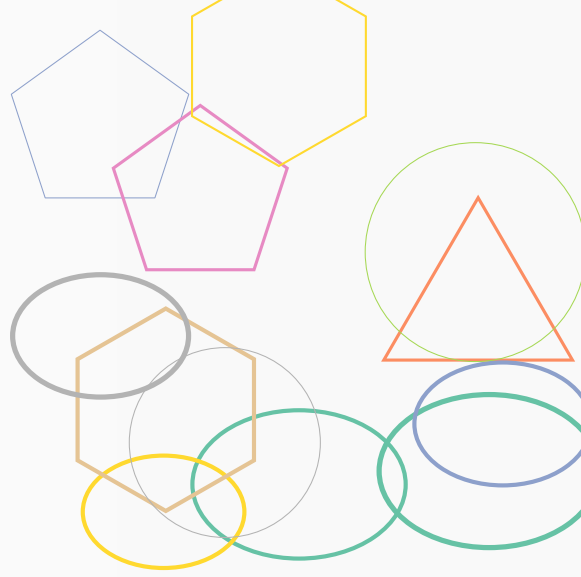[{"shape": "oval", "thickness": 2, "radius": 0.92, "center": [0.514, 0.16]}, {"shape": "oval", "thickness": 2.5, "radius": 0.95, "center": [0.842, 0.183]}, {"shape": "triangle", "thickness": 1.5, "radius": 0.94, "center": [0.823, 0.469]}, {"shape": "pentagon", "thickness": 0.5, "radius": 0.8, "center": [0.172, 0.786]}, {"shape": "oval", "thickness": 2, "radius": 0.76, "center": [0.865, 0.265]}, {"shape": "pentagon", "thickness": 1.5, "radius": 0.79, "center": [0.345, 0.659]}, {"shape": "circle", "thickness": 0.5, "radius": 0.95, "center": [0.818, 0.563]}, {"shape": "hexagon", "thickness": 1, "radius": 0.86, "center": [0.48, 0.884]}, {"shape": "oval", "thickness": 2, "radius": 0.7, "center": [0.281, 0.113]}, {"shape": "hexagon", "thickness": 2, "radius": 0.88, "center": [0.285, 0.29]}, {"shape": "circle", "thickness": 0.5, "radius": 0.82, "center": [0.387, 0.233]}, {"shape": "oval", "thickness": 2.5, "radius": 0.76, "center": [0.173, 0.417]}]